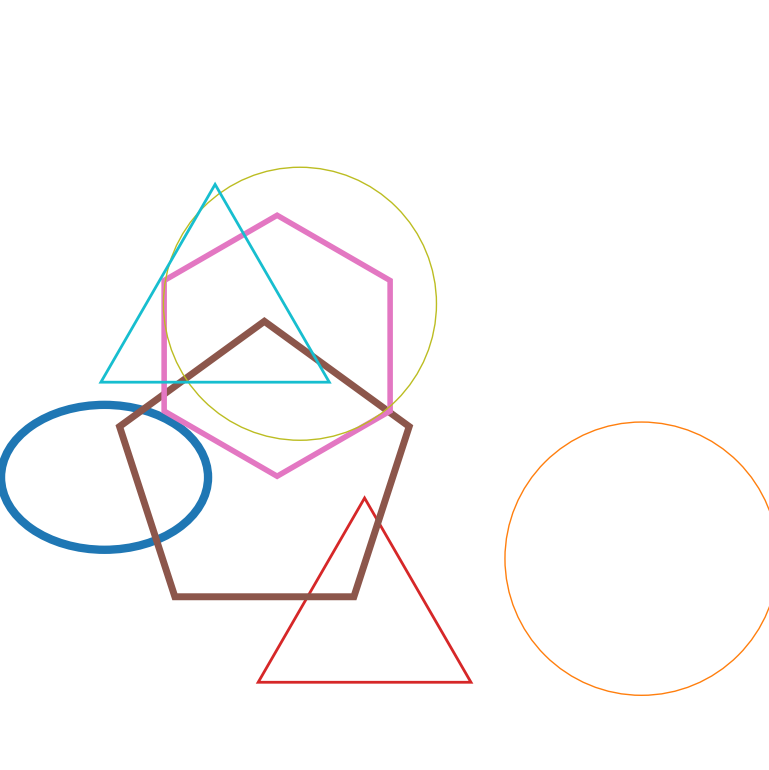[{"shape": "oval", "thickness": 3, "radius": 0.67, "center": [0.136, 0.38]}, {"shape": "circle", "thickness": 0.5, "radius": 0.89, "center": [0.833, 0.274]}, {"shape": "triangle", "thickness": 1, "radius": 0.8, "center": [0.473, 0.194]}, {"shape": "pentagon", "thickness": 2.5, "radius": 0.99, "center": [0.343, 0.385]}, {"shape": "hexagon", "thickness": 2, "radius": 0.85, "center": [0.36, 0.551]}, {"shape": "circle", "thickness": 0.5, "radius": 0.89, "center": [0.39, 0.606]}, {"shape": "triangle", "thickness": 1, "radius": 0.86, "center": [0.279, 0.589]}]